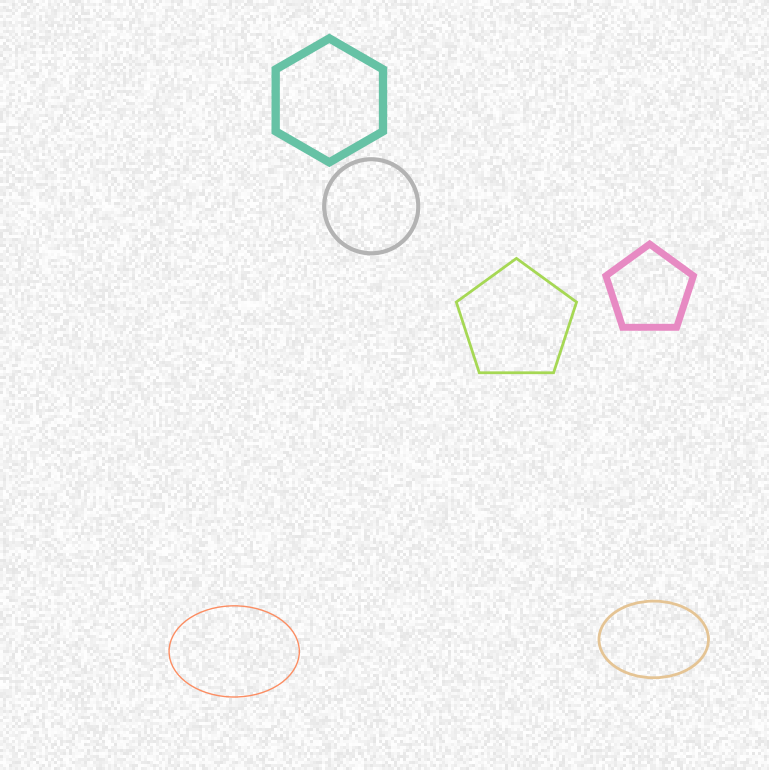[{"shape": "hexagon", "thickness": 3, "radius": 0.4, "center": [0.428, 0.87]}, {"shape": "oval", "thickness": 0.5, "radius": 0.42, "center": [0.304, 0.154]}, {"shape": "pentagon", "thickness": 2.5, "radius": 0.3, "center": [0.844, 0.623]}, {"shape": "pentagon", "thickness": 1, "radius": 0.41, "center": [0.671, 0.582]}, {"shape": "oval", "thickness": 1, "radius": 0.36, "center": [0.849, 0.17]}, {"shape": "circle", "thickness": 1.5, "radius": 0.31, "center": [0.482, 0.732]}]